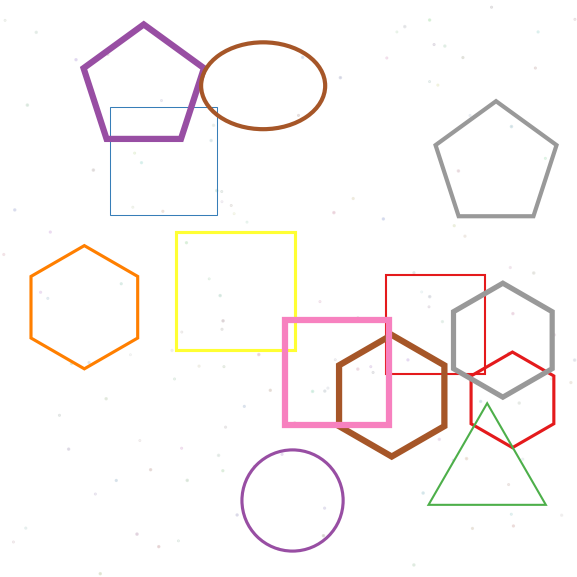[{"shape": "hexagon", "thickness": 1.5, "radius": 0.41, "center": [0.887, 0.307]}, {"shape": "square", "thickness": 1, "radius": 0.43, "center": [0.754, 0.437]}, {"shape": "square", "thickness": 0.5, "radius": 0.47, "center": [0.283, 0.72]}, {"shape": "triangle", "thickness": 1, "radius": 0.59, "center": [0.844, 0.184]}, {"shape": "circle", "thickness": 1.5, "radius": 0.44, "center": [0.507, 0.132]}, {"shape": "pentagon", "thickness": 3, "radius": 0.55, "center": [0.249, 0.847]}, {"shape": "hexagon", "thickness": 1.5, "radius": 0.53, "center": [0.146, 0.467]}, {"shape": "square", "thickness": 1.5, "radius": 0.51, "center": [0.408, 0.495]}, {"shape": "hexagon", "thickness": 3, "radius": 0.53, "center": [0.678, 0.314]}, {"shape": "oval", "thickness": 2, "radius": 0.54, "center": [0.456, 0.851]}, {"shape": "square", "thickness": 3, "radius": 0.45, "center": [0.583, 0.354]}, {"shape": "hexagon", "thickness": 2.5, "radius": 0.49, "center": [0.871, 0.41]}, {"shape": "pentagon", "thickness": 2, "radius": 0.55, "center": [0.859, 0.714]}]